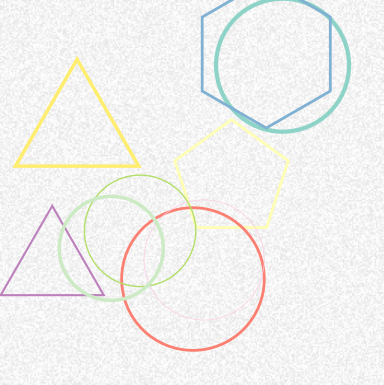[{"shape": "circle", "thickness": 3, "radius": 0.86, "center": [0.734, 0.831]}, {"shape": "pentagon", "thickness": 2, "radius": 0.77, "center": [0.601, 0.534]}, {"shape": "circle", "thickness": 2, "radius": 0.93, "center": [0.501, 0.275]}, {"shape": "hexagon", "thickness": 2, "radius": 0.96, "center": [0.692, 0.86]}, {"shape": "circle", "thickness": 1, "radius": 0.72, "center": [0.364, 0.4]}, {"shape": "circle", "thickness": 0.5, "radius": 0.78, "center": [0.53, 0.325]}, {"shape": "triangle", "thickness": 1.5, "radius": 0.77, "center": [0.136, 0.311]}, {"shape": "circle", "thickness": 2.5, "radius": 0.68, "center": [0.289, 0.355]}, {"shape": "triangle", "thickness": 2.5, "radius": 0.92, "center": [0.2, 0.661]}]